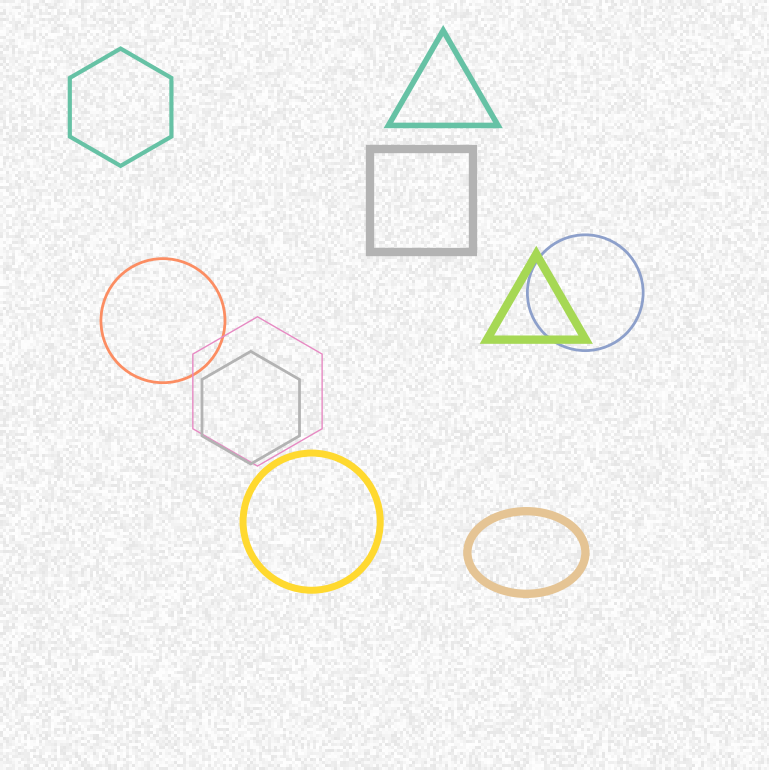[{"shape": "hexagon", "thickness": 1.5, "radius": 0.38, "center": [0.157, 0.861]}, {"shape": "triangle", "thickness": 2, "radius": 0.41, "center": [0.576, 0.878]}, {"shape": "circle", "thickness": 1, "radius": 0.4, "center": [0.212, 0.584]}, {"shape": "circle", "thickness": 1, "radius": 0.38, "center": [0.76, 0.62]}, {"shape": "hexagon", "thickness": 0.5, "radius": 0.48, "center": [0.334, 0.492]}, {"shape": "triangle", "thickness": 3, "radius": 0.37, "center": [0.696, 0.596]}, {"shape": "circle", "thickness": 2.5, "radius": 0.45, "center": [0.405, 0.323]}, {"shape": "oval", "thickness": 3, "radius": 0.38, "center": [0.684, 0.282]}, {"shape": "hexagon", "thickness": 1, "radius": 0.37, "center": [0.326, 0.471]}, {"shape": "square", "thickness": 3, "radius": 0.33, "center": [0.547, 0.739]}]